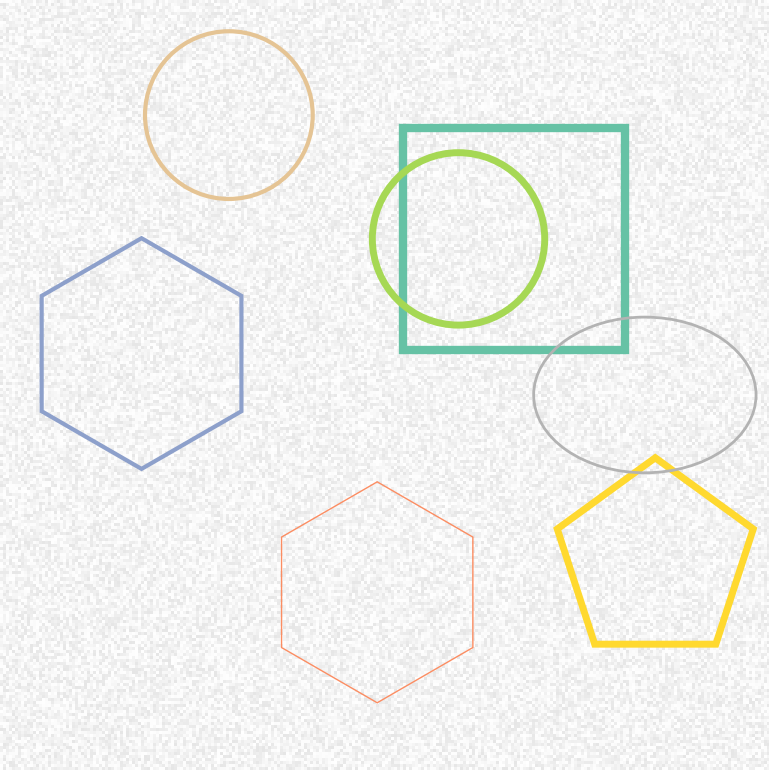[{"shape": "square", "thickness": 3, "radius": 0.72, "center": [0.668, 0.69]}, {"shape": "hexagon", "thickness": 0.5, "radius": 0.72, "center": [0.49, 0.231]}, {"shape": "hexagon", "thickness": 1.5, "radius": 0.75, "center": [0.184, 0.541]}, {"shape": "circle", "thickness": 2.5, "radius": 0.56, "center": [0.595, 0.69]}, {"shape": "pentagon", "thickness": 2.5, "radius": 0.67, "center": [0.851, 0.272]}, {"shape": "circle", "thickness": 1.5, "radius": 0.54, "center": [0.297, 0.851]}, {"shape": "oval", "thickness": 1, "radius": 0.72, "center": [0.837, 0.487]}]